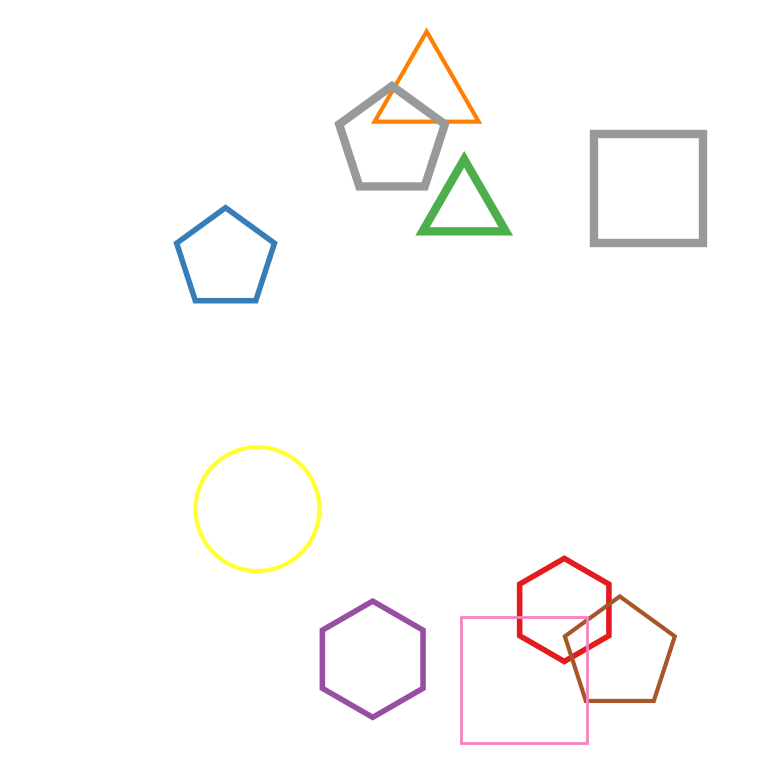[{"shape": "hexagon", "thickness": 2, "radius": 0.33, "center": [0.733, 0.208]}, {"shape": "pentagon", "thickness": 2, "radius": 0.33, "center": [0.293, 0.663]}, {"shape": "triangle", "thickness": 3, "radius": 0.31, "center": [0.603, 0.731]}, {"shape": "hexagon", "thickness": 2, "radius": 0.38, "center": [0.484, 0.144]}, {"shape": "triangle", "thickness": 1.5, "radius": 0.39, "center": [0.554, 0.881]}, {"shape": "circle", "thickness": 1.5, "radius": 0.4, "center": [0.334, 0.339]}, {"shape": "pentagon", "thickness": 1.5, "radius": 0.38, "center": [0.805, 0.15]}, {"shape": "square", "thickness": 1, "radius": 0.41, "center": [0.68, 0.117]}, {"shape": "pentagon", "thickness": 3, "radius": 0.36, "center": [0.509, 0.816]}, {"shape": "square", "thickness": 3, "radius": 0.35, "center": [0.842, 0.755]}]